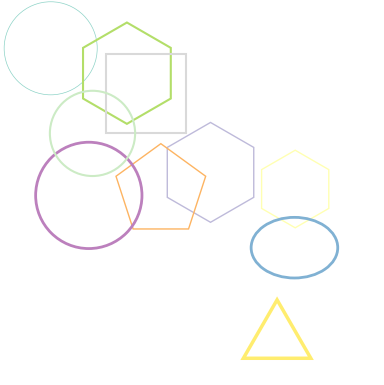[{"shape": "circle", "thickness": 0.5, "radius": 0.6, "center": [0.132, 0.875]}, {"shape": "hexagon", "thickness": 1, "radius": 0.5, "center": [0.767, 0.509]}, {"shape": "hexagon", "thickness": 1, "radius": 0.65, "center": [0.547, 0.552]}, {"shape": "oval", "thickness": 2, "radius": 0.56, "center": [0.765, 0.357]}, {"shape": "pentagon", "thickness": 1, "radius": 0.61, "center": [0.418, 0.504]}, {"shape": "hexagon", "thickness": 1.5, "radius": 0.66, "center": [0.33, 0.81]}, {"shape": "square", "thickness": 1.5, "radius": 0.52, "center": [0.379, 0.757]}, {"shape": "circle", "thickness": 2, "radius": 0.69, "center": [0.231, 0.492]}, {"shape": "circle", "thickness": 1.5, "radius": 0.55, "center": [0.24, 0.654]}, {"shape": "triangle", "thickness": 2.5, "radius": 0.51, "center": [0.72, 0.12]}]